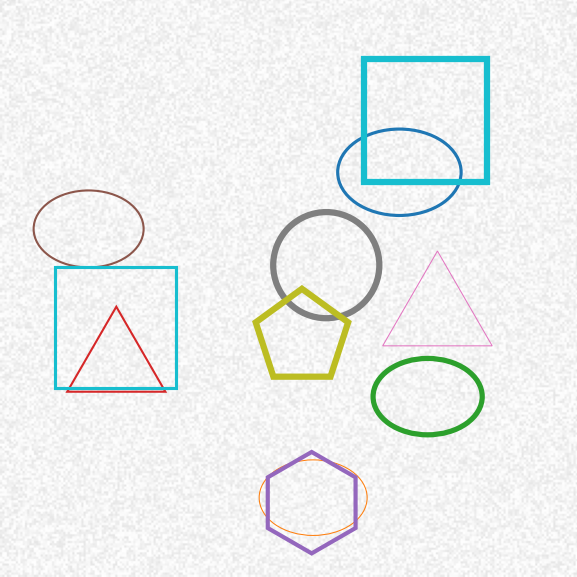[{"shape": "oval", "thickness": 1.5, "radius": 0.53, "center": [0.692, 0.701]}, {"shape": "oval", "thickness": 0.5, "radius": 0.47, "center": [0.542, 0.137]}, {"shape": "oval", "thickness": 2.5, "radius": 0.47, "center": [0.741, 0.312]}, {"shape": "triangle", "thickness": 1, "radius": 0.49, "center": [0.201, 0.37]}, {"shape": "hexagon", "thickness": 2, "radius": 0.44, "center": [0.54, 0.129]}, {"shape": "oval", "thickness": 1, "radius": 0.48, "center": [0.153, 0.603]}, {"shape": "triangle", "thickness": 0.5, "radius": 0.55, "center": [0.757, 0.455]}, {"shape": "circle", "thickness": 3, "radius": 0.46, "center": [0.565, 0.54]}, {"shape": "pentagon", "thickness": 3, "radius": 0.42, "center": [0.523, 0.415]}, {"shape": "square", "thickness": 3, "radius": 0.53, "center": [0.737, 0.79]}, {"shape": "square", "thickness": 1.5, "radius": 0.52, "center": [0.2, 0.432]}]